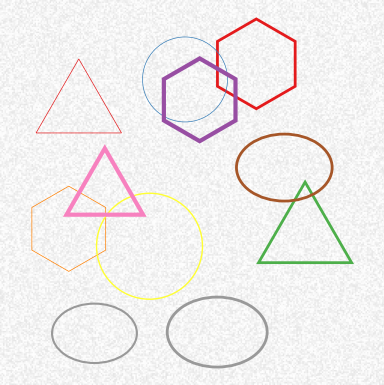[{"shape": "triangle", "thickness": 0.5, "radius": 0.64, "center": [0.205, 0.719]}, {"shape": "hexagon", "thickness": 2, "radius": 0.58, "center": [0.666, 0.834]}, {"shape": "circle", "thickness": 0.5, "radius": 0.55, "center": [0.481, 0.794]}, {"shape": "triangle", "thickness": 2, "radius": 0.7, "center": [0.792, 0.388]}, {"shape": "hexagon", "thickness": 3, "radius": 0.54, "center": [0.519, 0.741]}, {"shape": "hexagon", "thickness": 0.5, "radius": 0.55, "center": [0.179, 0.406]}, {"shape": "circle", "thickness": 1, "radius": 0.69, "center": [0.388, 0.36]}, {"shape": "oval", "thickness": 2, "radius": 0.62, "center": [0.738, 0.565]}, {"shape": "triangle", "thickness": 3, "radius": 0.57, "center": [0.272, 0.5]}, {"shape": "oval", "thickness": 1.5, "radius": 0.55, "center": [0.245, 0.134]}, {"shape": "oval", "thickness": 2, "radius": 0.65, "center": [0.564, 0.137]}]